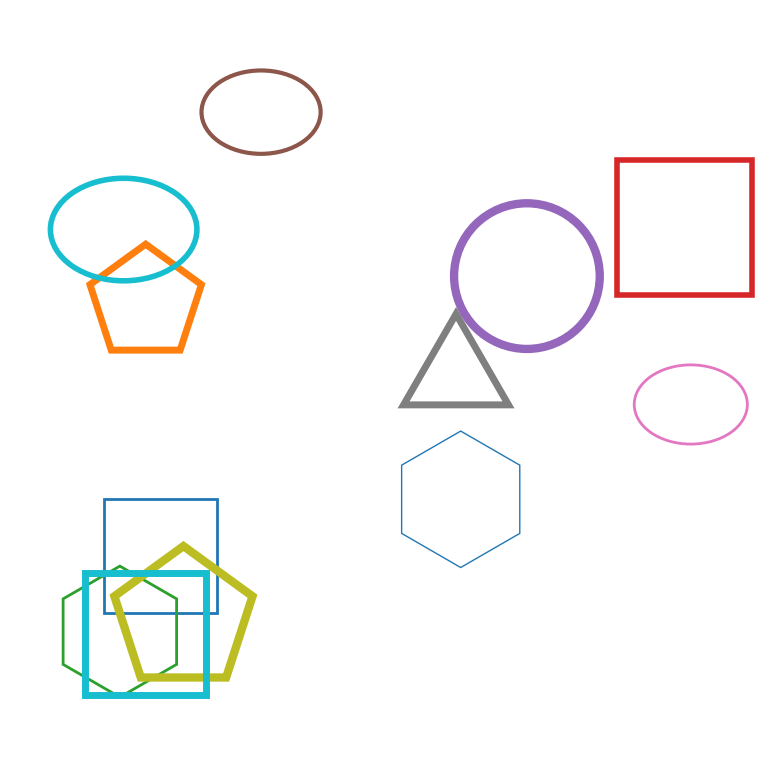[{"shape": "hexagon", "thickness": 0.5, "radius": 0.44, "center": [0.598, 0.352]}, {"shape": "square", "thickness": 1, "radius": 0.37, "center": [0.209, 0.278]}, {"shape": "pentagon", "thickness": 2.5, "radius": 0.38, "center": [0.189, 0.607]}, {"shape": "hexagon", "thickness": 1, "radius": 0.43, "center": [0.156, 0.18]}, {"shape": "square", "thickness": 2, "radius": 0.44, "center": [0.889, 0.704]}, {"shape": "circle", "thickness": 3, "radius": 0.47, "center": [0.684, 0.641]}, {"shape": "oval", "thickness": 1.5, "radius": 0.39, "center": [0.339, 0.854]}, {"shape": "oval", "thickness": 1, "radius": 0.37, "center": [0.897, 0.475]}, {"shape": "triangle", "thickness": 2.5, "radius": 0.39, "center": [0.592, 0.514]}, {"shape": "pentagon", "thickness": 3, "radius": 0.47, "center": [0.238, 0.196]}, {"shape": "oval", "thickness": 2, "radius": 0.48, "center": [0.161, 0.702]}, {"shape": "square", "thickness": 2.5, "radius": 0.4, "center": [0.189, 0.176]}]